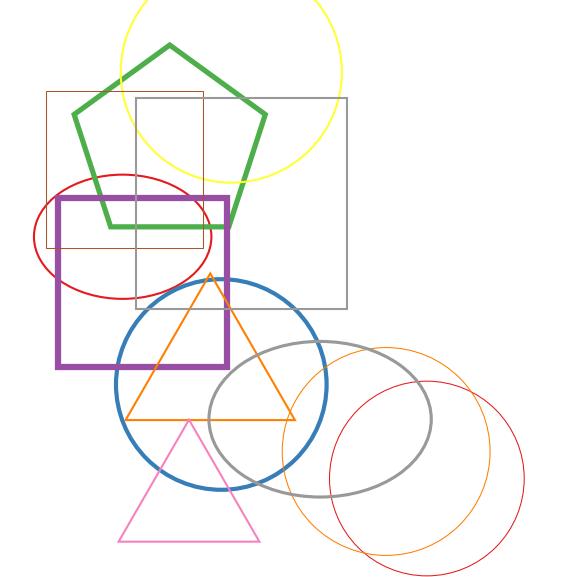[{"shape": "oval", "thickness": 1, "radius": 0.77, "center": [0.212, 0.589]}, {"shape": "circle", "thickness": 0.5, "radius": 0.84, "center": [0.739, 0.171]}, {"shape": "circle", "thickness": 2, "radius": 0.91, "center": [0.383, 0.333]}, {"shape": "pentagon", "thickness": 2.5, "radius": 0.87, "center": [0.294, 0.747]}, {"shape": "square", "thickness": 3, "radius": 0.73, "center": [0.247, 0.51]}, {"shape": "triangle", "thickness": 1, "radius": 0.85, "center": [0.364, 0.356]}, {"shape": "circle", "thickness": 0.5, "radius": 0.9, "center": [0.669, 0.217]}, {"shape": "circle", "thickness": 1, "radius": 0.96, "center": [0.4, 0.874]}, {"shape": "square", "thickness": 0.5, "radius": 0.68, "center": [0.215, 0.706]}, {"shape": "triangle", "thickness": 1, "radius": 0.7, "center": [0.327, 0.132]}, {"shape": "square", "thickness": 1, "radius": 0.91, "center": [0.418, 0.647]}, {"shape": "oval", "thickness": 1.5, "radius": 0.96, "center": [0.554, 0.273]}]